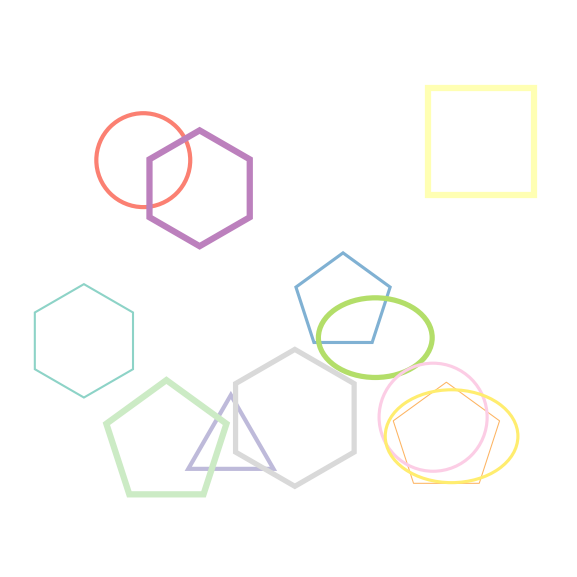[{"shape": "hexagon", "thickness": 1, "radius": 0.49, "center": [0.145, 0.409]}, {"shape": "square", "thickness": 3, "radius": 0.46, "center": [0.833, 0.754]}, {"shape": "triangle", "thickness": 2, "radius": 0.43, "center": [0.4, 0.23]}, {"shape": "circle", "thickness": 2, "radius": 0.41, "center": [0.248, 0.722]}, {"shape": "pentagon", "thickness": 1.5, "radius": 0.43, "center": [0.594, 0.475]}, {"shape": "pentagon", "thickness": 0.5, "radius": 0.48, "center": [0.773, 0.241]}, {"shape": "oval", "thickness": 2.5, "radius": 0.49, "center": [0.65, 0.414]}, {"shape": "circle", "thickness": 1.5, "radius": 0.47, "center": [0.75, 0.277]}, {"shape": "hexagon", "thickness": 2.5, "radius": 0.59, "center": [0.511, 0.276]}, {"shape": "hexagon", "thickness": 3, "radius": 0.5, "center": [0.346, 0.673]}, {"shape": "pentagon", "thickness": 3, "radius": 0.55, "center": [0.288, 0.232]}, {"shape": "oval", "thickness": 1.5, "radius": 0.57, "center": [0.782, 0.244]}]